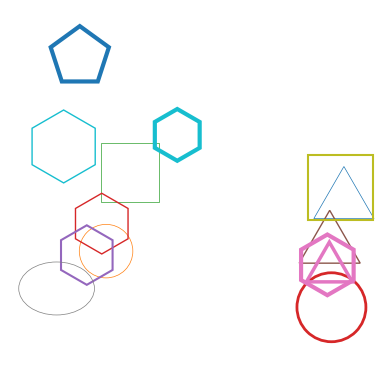[{"shape": "pentagon", "thickness": 3, "radius": 0.4, "center": [0.207, 0.853]}, {"shape": "triangle", "thickness": 0.5, "radius": 0.45, "center": [0.893, 0.477]}, {"shape": "circle", "thickness": 0.5, "radius": 0.35, "center": [0.275, 0.348]}, {"shape": "square", "thickness": 0.5, "radius": 0.38, "center": [0.337, 0.552]}, {"shape": "hexagon", "thickness": 1, "radius": 0.39, "center": [0.264, 0.419]}, {"shape": "circle", "thickness": 2, "radius": 0.45, "center": [0.861, 0.202]}, {"shape": "hexagon", "thickness": 1.5, "radius": 0.39, "center": [0.225, 0.338]}, {"shape": "triangle", "thickness": 1, "radius": 0.46, "center": [0.856, 0.362]}, {"shape": "triangle", "thickness": 2.5, "radius": 0.34, "center": [0.855, 0.302]}, {"shape": "hexagon", "thickness": 3, "radius": 0.39, "center": [0.85, 0.312]}, {"shape": "oval", "thickness": 0.5, "radius": 0.49, "center": [0.147, 0.251]}, {"shape": "square", "thickness": 1.5, "radius": 0.42, "center": [0.885, 0.513]}, {"shape": "hexagon", "thickness": 3, "radius": 0.34, "center": [0.46, 0.65]}, {"shape": "hexagon", "thickness": 1, "radius": 0.47, "center": [0.165, 0.62]}]